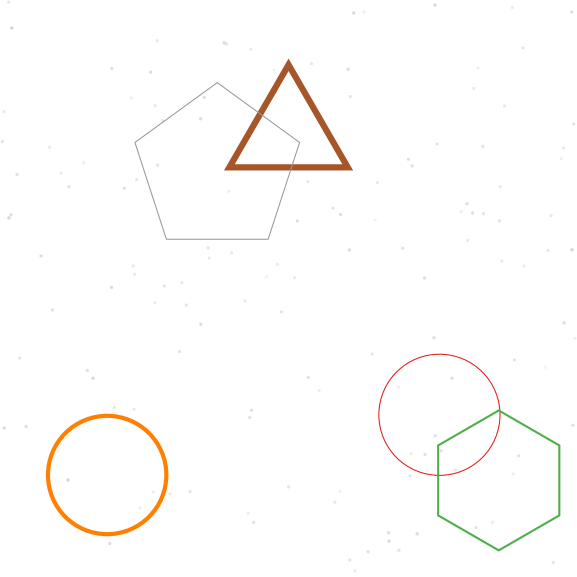[{"shape": "circle", "thickness": 0.5, "radius": 0.52, "center": [0.761, 0.281]}, {"shape": "hexagon", "thickness": 1, "radius": 0.61, "center": [0.864, 0.167]}, {"shape": "circle", "thickness": 2, "radius": 0.51, "center": [0.186, 0.177]}, {"shape": "triangle", "thickness": 3, "radius": 0.59, "center": [0.5, 0.769]}, {"shape": "pentagon", "thickness": 0.5, "radius": 0.75, "center": [0.376, 0.706]}]